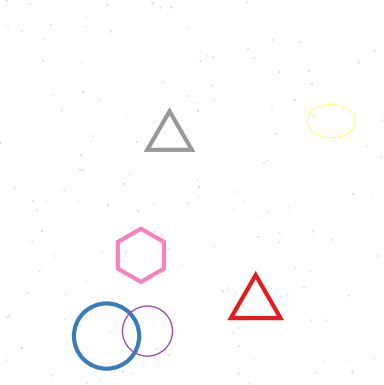[{"shape": "triangle", "thickness": 3, "radius": 0.37, "center": [0.664, 0.211]}, {"shape": "circle", "thickness": 3, "radius": 0.42, "center": [0.277, 0.127]}, {"shape": "circle", "thickness": 1, "radius": 0.33, "center": [0.383, 0.14]}, {"shape": "oval", "thickness": 0.5, "radius": 0.31, "center": [0.86, 0.685]}, {"shape": "hexagon", "thickness": 3, "radius": 0.35, "center": [0.366, 0.337]}, {"shape": "triangle", "thickness": 3, "radius": 0.33, "center": [0.44, 0.644]}]